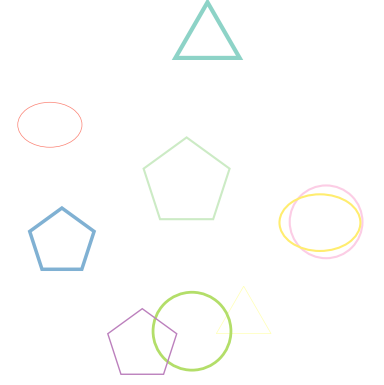[{"shape": "triangle", "thickness": 3, "radius": 0.48, "center": [0.539, 0.898]}, {"shape": "triangle", "thickness": 0.5, "radius": 0.41, "center": [0.633, 0.175]}, {"shape": "oval", "thickness": 0.5, "radius": 0.42, "center": [0.13, 0.676]}, {"shape": "pentagon", "thickness": 2.5, "radius": 0.44, "center": [0.161, 0.372]}, {"shape": "circle", "thickness": 2, "radius": 0.51, "center": [0.499, 0.14]}, {"shape": "circle", "thickness": 1.5, "radius": 0.47, "center": [0.847, 0.424]}, {"shape": "pentagon", "thickness": 1, "radius": 0.47, "center": [0.37, 0.104]}, {"shape": "pentagon", "thickness": 1.5, "radius": 0.59, "center": [0.485, 0.526]}, {"shape": "oval", "thickness": 1.5, "radius": 0.53, "center": [0.831, 0.422]}]